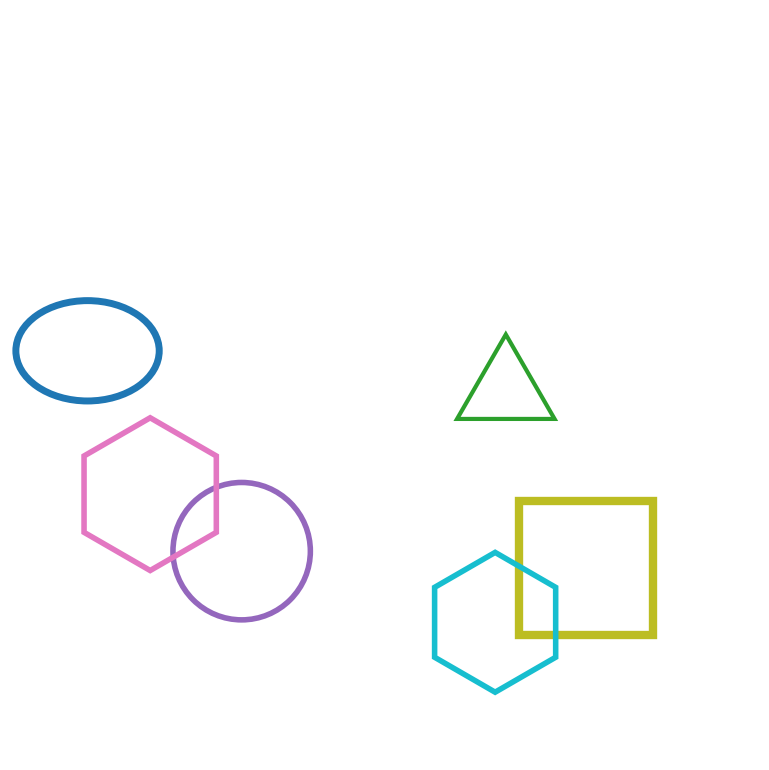[{"shape": "oval", "thickness": 2.5, "radius": 0.47, "center": [0.114, 0.544]}, {"shape": "triangle", "thickness": 1.5, "radius": 0.37, "center": [0.657, 0.492]}, {"shape": "circle", "thickness": 2, "radius": 0.45, "center": [0.314, 0.284]}, {"shape": "hexagon", "thickness": 2, "radius": 0.5, "center": [0.195, 0.358]}, {"shape": "square", "thickness": 3, "radius": 0.43, "center": [0.761, 0.263]}, {"shape": "hexagon", "thickness": 2, "radius": 0.45, "center": [0.643, 0.192]}]